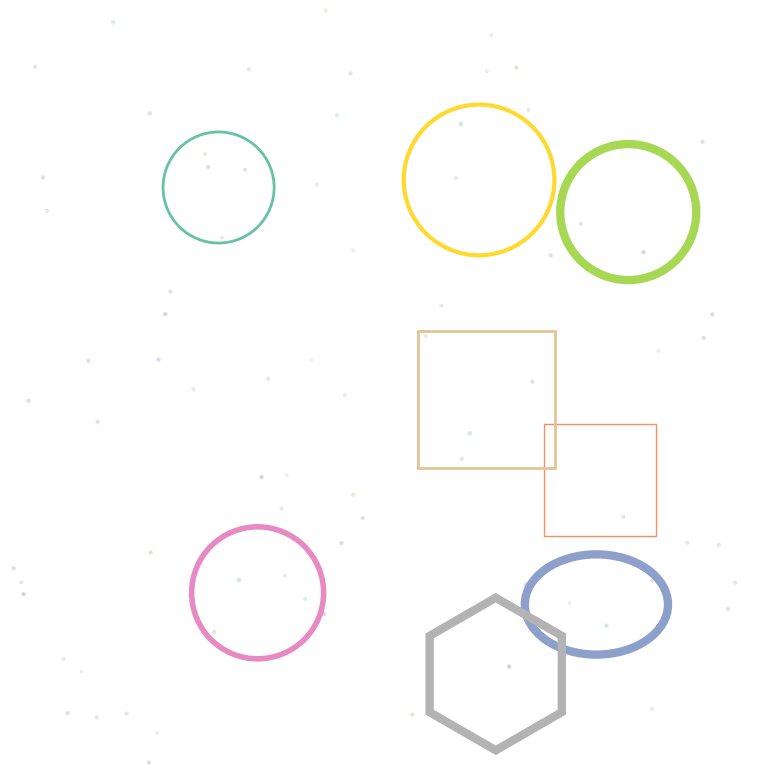[{"shape": "circle", "thickness": 1, "radius": 0.36, "center": [0.284, 0.757]}, {"shape": "square", "thickness": 0.5, "radius": 0.36, "center": [0.779, 0.377]}, {"shape": "oval", "thickness": 3, "radius": 0.47, "center": [0.775, 0.215]}, {"shape": "circle", "thickness": 2, "radius": 0.43, "center": [0.335, 0.23]}, {"shape": "circle", "thickness": 3, "radius": 0.44, "center": [0.816, 0.725]}, {"shape": "circle", "thickness": 1.5, "radius": 0.49, "center": [0.622, 0.766]}, {"shape": "square", "thickness": 1, "radius": 0.45, "center": [0.632, 0.481]}, {"shape": "hexagon", "thickness": 3, "radius": 0.5, "center": [0.644, 0.125]}]